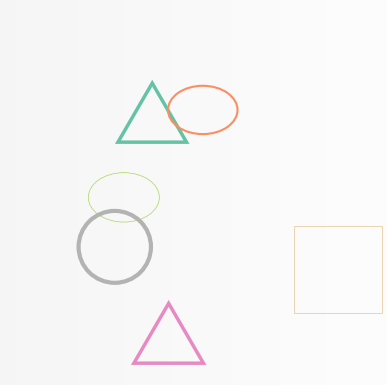[{"shape": "triangle", "thickness": 2.5, "radius": 0.51, "center": [0.393, 0.682]}, {"shape": "oval", "thickness": 1.5, "radius": 0.45, "center": [0.523, 0.714]}, {"shape": "triangle", "thickness": 2.5, "radius": 0.52, "center": [0.435, 0.108]}, {"shape": "oval", "thickness": 0.5, "radius": 0.46, "center": [0.32, 0.487]}, {"shape": "square", "thickness": 0.5, "radius": 0.56, "center": [0.872, 0.3]}, {"shape": "circle", "thickness": 3, "radius": 0.47, "center": [0.296, 0.359]}]